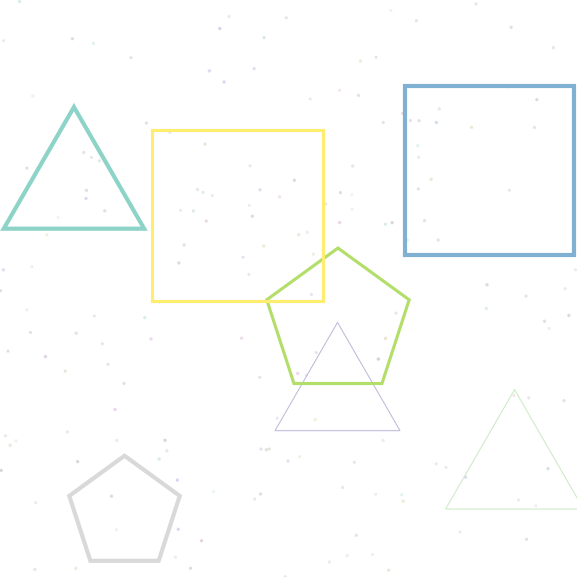[{"shape": "triangle", "thickness": 2, "radius": 0.7, "center": [0.128, 0.673]}, {"shape": "triangle", "thickness": 0.5, "radius": 0.62, "center": [0.584, 0.316]}, {"shape": "square", "thickness": 2, "radius": 0.73, "center": [0.848, 0.703]}, {"shape": "pentagon", "thickness": 1.5, "radius": 0.65, "center": [0.585, 0.44]}, {"shape": "pentagon", "thickness": 2, "radius": 0.5, "center": [0.216, 0.109]}, {"shape": "triangle", "thickness": 0.5, "radius": 0.69, "center": [0.891, 0.187]}, {"shape": "square", "thickness": 1.5, "radius": 0.74, "center": [0.411, 0.626]}]